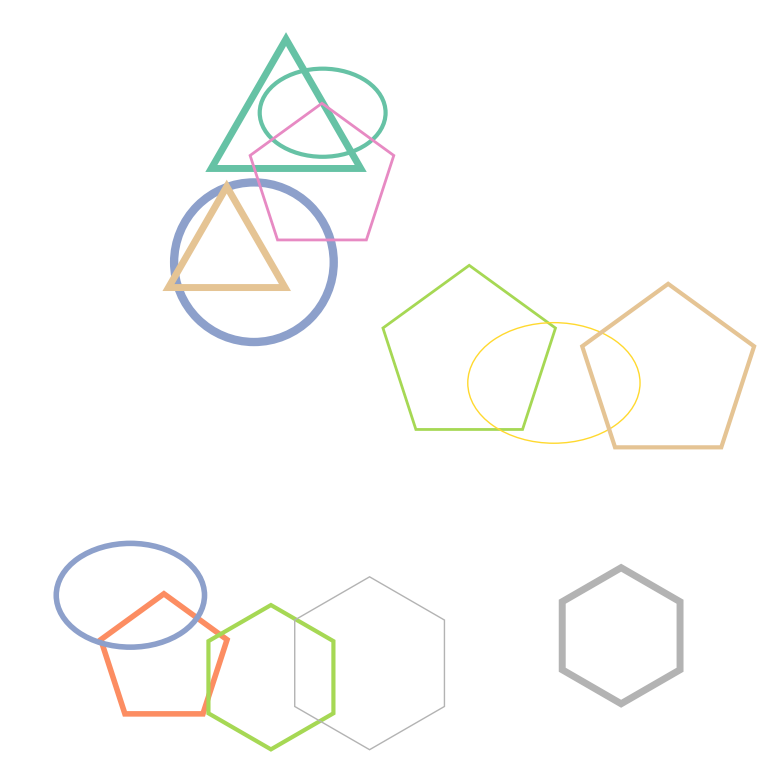[{"shape": "oval", "thickness": 1.5, "radius": 0.41, "center": [0.419, 0.854]}, {"shape": "triangle", "thickness": 2.5, "radius": 0.56, "center": [0.371, 0.837]}, {"shape": "pentagon", "thickness": 2, "radius": 0.43, "center": [0.213, 0.143]}, {"shape": "oval", "thickness": 2, "radius": 0.48, "center": [0.169, 0.227]}, {"shape": "circle", "thickness": 3, "radius": 0.52, "center": [0.33, 0.659]}, {"shape": "pentagon", "thickness": 1, "radius": 0.49, "center": [0.418, 0.768]}, {"shape": "hexagon", "thickness": 1.5, "radius": 0.47, "center": [0.352, 0.121]}, {"shape": "pentagon", "thickness": 1, "radius": 0.59, "center": [0.609, 0.538]}, {"shape": "oval", "thickness": 0.5, "radius": 0.56, "center": [0.719, 0.503]}, {"shape": "pentagon", "thickness": 1.5, "radius": 0.59, "center": [0.868, 0.514]}, {"shape": "triangle", "thickness": 2.5, "radius": 0.44, "center": [0.294, 0.67]}, {"shape": "hexagon", "thickness": 2.5, "radius": 0.44, "center": [0.807, 0.174]}, {"shape": "hexagon", "thickness": 0.5, "radius": 0.56, "center": [0.48, 0.139]}]